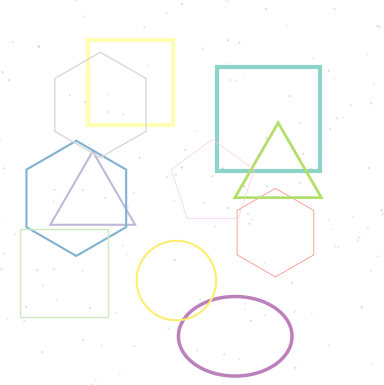[{"shape": "square", "thickness": 3, "radius": 0.67, "center": [0.698, 0.691]}, {"shape": "square", "thickness": 3, "radius": 0.55, "center": [0.338, 0.786]}, {"shape": "triangle", "thickness": 1.5, "radius": 0.64, "center": [0.241, 0.48]}, {"shape": "hexagon", "thickness": 0.5, "radius": 0.58, "center": [0.715, 0.396]}, {"shape": "hexagon", "thickness": 1.5, "radius": 0.75, "center": [0.198, 0.485]}, {"shape": "triangle", "thickness": 2, "radius": 0.65, "center": [0.723, 0.551]}, {"shape": "pentagon", "thickness": 0.5, "radius": 0.57, "center": [0.552, 0.525]}, {"shape": "hexagon", "thickness": 1, "radius": 0.68, "center": [0.261, 0.728]}, {"shape": "oval", "thickness": 2.5, "radius": 0.74, "center": [0.611, 0.127]}, {"shape": "square", "thickness": 1, "radius": 0.58, "center": [0.166, 0.291]}, {"shape": "circle", "thickness": 1.5, "radius": 0.52, "center": [0.458, 0.271]}]